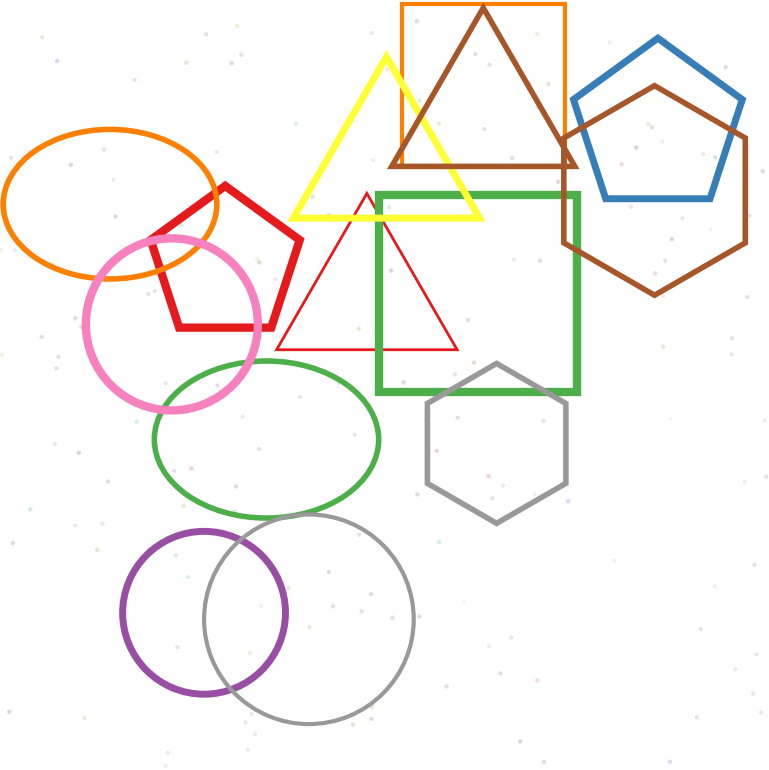[{"shape": "pentagon", "thickness": 3, "radius": 0.51, "center": [0.292, 0.657]}, {"shape": "triangle", "thickness": 1, "radius": 0.68, "center": [0.476, 0.613]}, {"shape": "pentagon", "thickness": 2.5, "radius": 0.58, "center": [0.854, 0.835]}, {"shape": "oval", "thickness": 2, "radius": 0.73, "center": [0.346, 0.429]}, {"shape": "square", "thickness": 3, "radius": 0.64, "center": [0.621, 0.619]}, {"shape": "circle", "thickness": 2.5, "radius": 0.53, "center": [0.265, 0.204]}, {"shape": "oval", "thickness": 2, "radius": 0.69, "center": [0.143, 0.735]}, {"shape": "square", "thickness": 1.5, "radius": 0.53, "center": [0.628, 0.889]}, {"shape": "triangle", "thickness": 2.5, "radius": 0.7, "center": [0.502, 0.787]}, {"shape": "triangle", "thickness": 2, "radius": 0.69, "center": [0.628, 0.853]}, {"shape": "hexagon", "thickness": 2, "radius": 0.68, "center": [0.85, 0.753]}, {"shape": "circle", "thickness": 3, "radius": 0.56, "center": [0.223, 0.579]}, {"shape": "hexagon", "thickness": 2, "radius": 0.52, "center": [0.645, 0.424]}, {"shape": "circle", "thickness": 1.5, "radius": 0.68, "center": [0.401, 0.196]}]